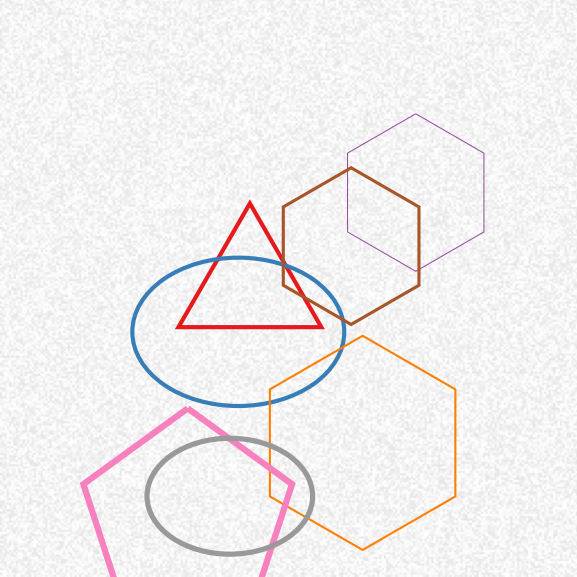[{"shape": "triangle", "thickness": 2, "radius": 0.71, "center": [0.433, 0.504]}, {"shape": "oval", "thickness": 2, "radius": 0.92, "center": [0.413, 0.425]}, {"shape": "hexagon", "thickness": 0.5, "radius": 0.68, "center": [0.72, 0.666]}, {"shape": "hexagon", "thickness": 1, "radius": 0.93, "center": [0.628, 0.232]}, {"shape": "hexagon", "thickness": 1.5, "radius": 0.68, "center": [0.608, 0.573]}, {"shape": "pentagon", "thickness": 3, "radius": 0.95, "center": [0.325, 0.102]}, {"shape": "oval", "thickness": 2.5, "radius": 0.72, "center": [0.398, 0.14]}]